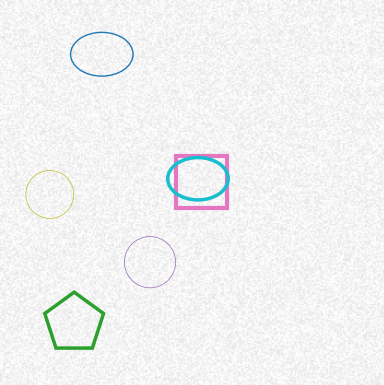[{"shape": "oval", "thickness": 1, "radius": 0.41, "center": [0.264, 0.859]}, {"shape": "pentagon", "thickness": 2.5, "radius": 0.4, "center": [0.193, 0.161]}, {"shape": "circle", "thickness": 0.5, "radius": 0.33, "center": [0.39, 0.319]}, {"shape": "square", "thickness": 3, "radius": 0.33, "center": [0.523, 0.527]}, {"shape": "circle", "thickness": 0.5, "radius": 0.31, "center": [0.129, 0.495]}, {"shape": "oval", "thickness": 2.5, "radius": 0.39, "center": [0.514, 0.536]}]